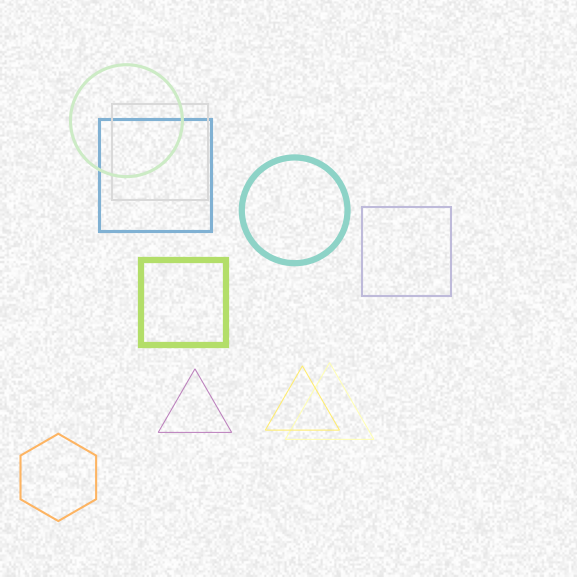[{"shape": "circle", "thickness": 3, "radius": 0.46, "center": [0.51, 0.635]}, {"shape": "triangle", "thickness": 0.5, "radius": 0.44, "center": [0.571, 0.283]}, {"shape": "square", "thickness": 1, "radius": 0.38, "center": [0.704, 0.563]}, {"shape": "square", "thickness": 1.5, "radius": 0.48, "center": [0.268, 0.696]}, {"shape": "hexagon", "thickness": 1, "radius": 0.38, "center": [0.101, 0.172]}, {"shape": "square", "thickness": 3, "radius": 0.37, "center": [0.318, 0.475]}, {"shape": "square", "thickness": 1, "radius": 0.42, "center": [0.277, 0.735]}, {"shape": "triangle", "thickness": 0.5, "radius": 0.37, "center": [0.338, 0.287]}, {"shape": "circle", "thickness": 1.5, "radius": 0.48, "center": [0.219, 0.79]}, {"shape": "triangle", "thickness": 0.5, "radius": 0.37, "center": [0.524, 0.291]}]